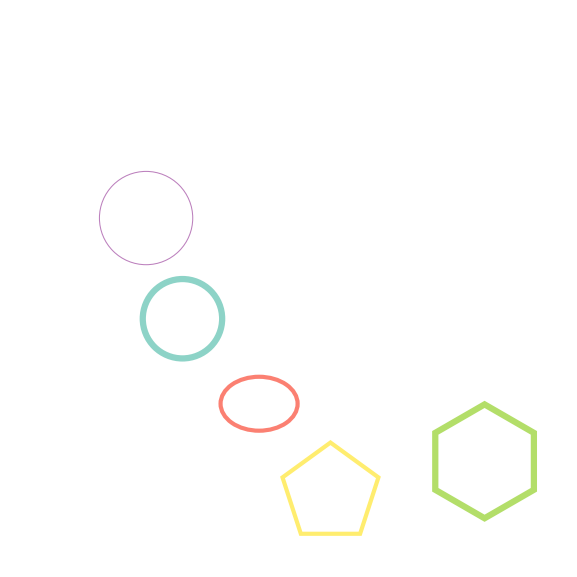[{"shape": "circle", "thickness": 3, "radius": 0.34, "center": [0.316, 0.447]}, {"shape": "oval", "thickness": 2, "radius": 0.33, "center": [0.449, 0.3]}, {"shape": "hexagon", "thickness": 3, "radius": 0.49, "center": [0.839, 0.2]}, {"shape": "circle", "thickness": 0.5, "radius": 0.4, "center": [0.253, 0.622]}, {"shape": "pentagon", "thickness": 2, "radius": 0.44, "center": [0.572, 0.145]}]